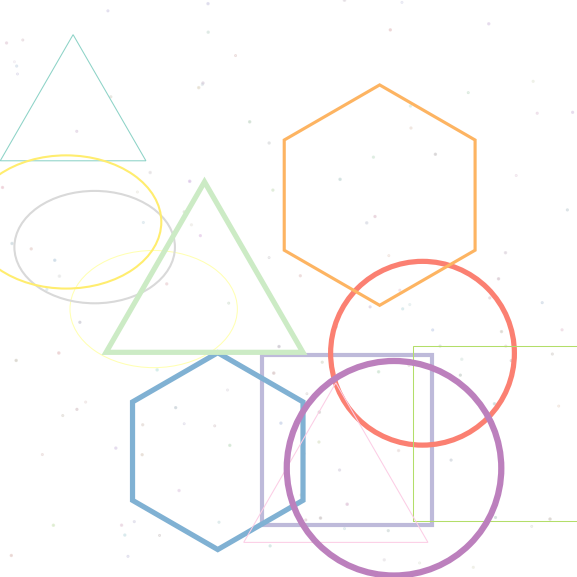[{"shape": "triangle", "thickness": 0.5, "radius": 0.73, "center": [0.127, 0.794]}, {"shape": "oval", "thickness": 0.5, "radius": 0.72, "center": [0.266, 0.464]}, {"shape": "square", "thickness": 2, "radius": 0.74, "center": [0.6, 0.236]}, {"shape": "circle", "thickness": 2.5, "radius": 0.8, "center": [0.732, 0.387]}, {"shape": "hexagon", "thickness": 2.5, "radius": 0.85, "center": [0.377, 0.218]}, {"shape": "hexagon", "thickness": 1.5, "radius": 0.95, "center": [0.657, 0.661]}, {"shape": "square", "thickness": 0.5, "radius": 0.76, "center": [0.866, 0.248]}, {"shape": "triangle", "thickness": 0.5, "radius": 0.92, "center": [0.582, 0.152]}, {"shape": "oval", "thickness": 1, "radius": 0.69, "center": [0.164, 0.571]}, {"shape": "circle", "thickness": 3, "radius": 0.93, "center": [0.682, 0.188]}, {"shape": "triangle", "thickness": 2.5, "radius": 0.98, "center": [0.354, 0.487]}, {"shape": "oval", "thickness": 1, "radius": 0.82, "center": [0.115, 0.615]}]